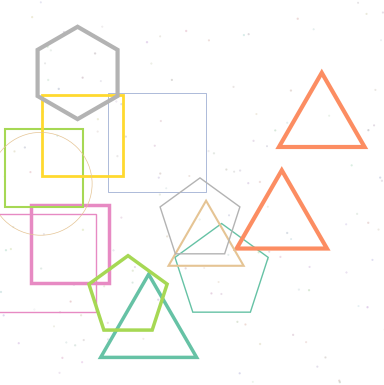[{"shape": "triangle", "thickness": 2.5, "radius": 0.72, "center": [0.386, 0.144]}, {"shape": "pentagon", "thickness": 1, "radius": 0.64, "center": [0.576, 0.292]}, {"shape": "triangle", "thickness": 3, "radius": 0.64, "center": [0.836, 0.682]}, {"shape": "triangle", "thickness": 3, "radius": 0.68, "center": [0.732, 0.422]}, {"shape": "square", "thickness": 0.5, "radius": 0.64, "center": [0.408, 0.63]}, {"shape": "square", "thickness": 2.5, "radius": 0.51, "center": [0.181, 0.365]}, {"shape": "square", "thickness": 1, "radius": 0.64, "center": [0.121, 0.316]}, {"shape": "square", "thickness": 1.5, "radius": 0.51, "center": [0.114, 0.564]}, {"shape": "pentagon", "thickness": 2.5, "radius": 0.53, "center": [0.333, 0.229]}, {"shape": "square", "thickness": 2, "radius": 0.53, "center": [0.215, 0.649]}, {"shape": "circle", "thickness": 0.5, "radius": 0.67, "center": [0.106, 0.523]}, {"shape": "triangle", "thickness": 1.5, "radius": 0.56, "center": [0.535, 0.366]}, {"shape": "pentagon", "thickness": 1, "radius": 0.54, "center": [0.519, 0.429]}, {"shape": "hexagon", "thickness": 3, "radius": 0.6, "center": [0.201, 0.811]}]